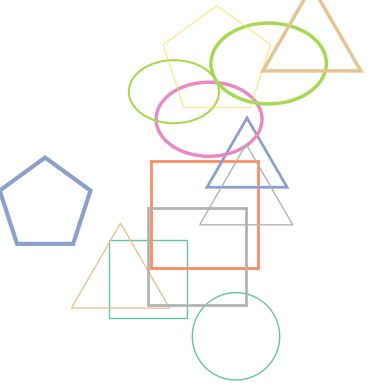[{"shape": "square", "thickness": 1, "radius": 0.51, "center": [0.383, 0.276]}, {"shape": "circle", "thickness": 1, "radius": 0.57, "center": [0.613, 0.126]}, {"shape": "square", "thickness": 2, "radius": 0.69, "center": [0.531, 0.443]}, {"shape": "triangle", "thickness": 2, "radius": 0.6, "center": [0.642, 0.574]}, {"shape": "pentagon", "thickness": 3, "radius": 0.62, "center": [0.117, 0.467]}, {"shape": "oval", "thickness": 2.5, "radius": 0.69, "center": [0.543, 0.69]}, {"shape": "oval", "thickness": 2.5, "radius": 0.75, "center": [0.698, 0.835]}, {"shape": "oval", "thickness": 1.5, "radius": 0.59, "center": [0.452, 0.762]}, {"shape": "pentagon", "thickness": 0.5, "radius": 0.73, "center": [0.563, 0.839]}, {"shape": "triangle", "thickness": 2.5, "radius": 0.73, "center": [0.81, 0.889]}, {"shape": "triangle", "thickness": 1, "radius": 0.74, "center": [0.313, 0.273]}, {"shape": "triangle", "thickness": 1, "radius": 0.7, "center": [0.639, 0.486]}, {"shape": "square", "thickness": 2, "radius": 0.64, "center": [0.511, 0.334]}]